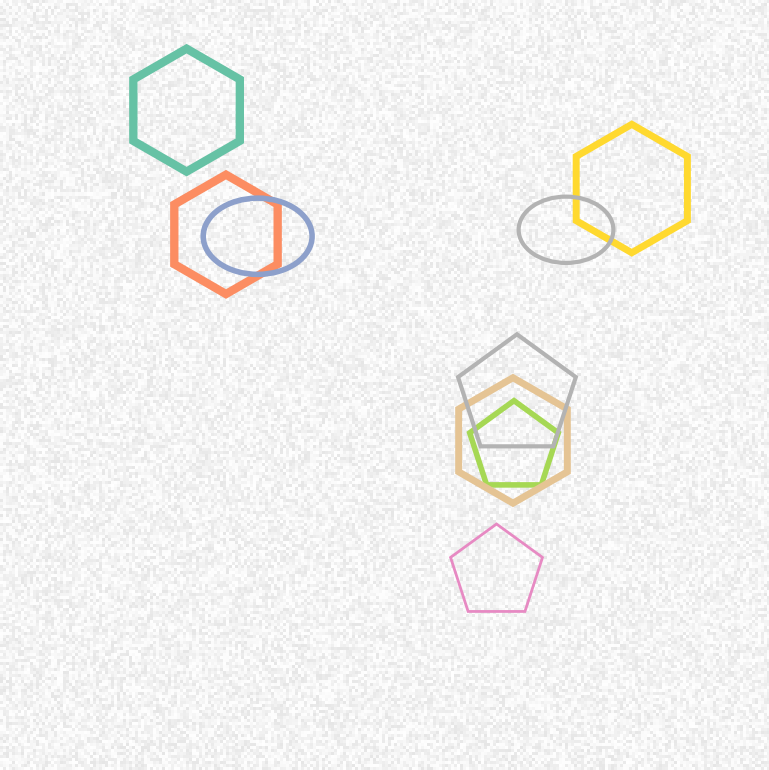[{"shape": "hexagon", "thickness": 3, "radius": 0.4, "center": [0.242, 0.857]}, {"shape": "hexagon", "thickness": 3, "radius": 0.39, "center": [0.293, 0.696]}, {"shape": "oval", "thickness": 2, "radius": 0.35, "center": [0.335, 0.693]}, {"shape": "pentagon", "thickness": 1, "radius": 0.31, "center": [0.645, 0.257]}, {"shape": "pentagon", "thickness": 2, "radius": 0.3, "center": [0.668, 0.419]}, {"shape": "hexagon", "thickness": 2.5, "radius": 0.42, "center": [0.821, 0.755]}, {"shape": "hexagon", "thickness": 2.5, "radius": 0.41, "center": [0.666, 0.428]}, {"shape": "pentagon", "thickness": 1.5, "radius": 0.4, "center": [0.671, 0.485]}, {"shape": "oval", "thickness": 1.5, "radius": 0.31, "center": [0.735, 0.702]}]